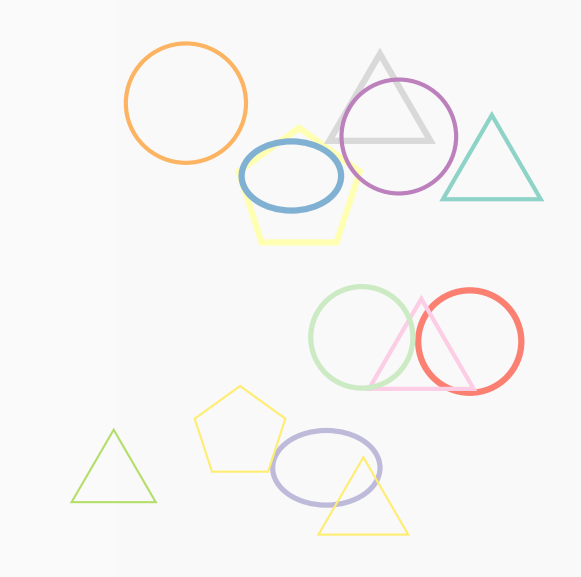[{"shape": "triangle", "thickness": 2, "radius": 0.49, "center": [0.846, 0.703]}, {"shape": "pentagon", "thickness": 3, "radius": 0.55, "center": [0.515, 0.668]}, {"shape": "oval", "thickness": 2.5, "radius": 0.46, "center": [0.561, 0.189]}, {"shape": "circle", "thickness": 3, "radius": 0.44, "center": [0.808, 0.408]}, {"shape": "oval", "thickness": 3, "radius": 0.43, "center": [0.501, 0.694]}, {"shape": "circle", "thickness": 2, "radius": 0.52, "center": [0.32, 0.821]}, {"shape": "triangle", "thickness": 1, "radius": 0.42, "center": [0.196, 0.171]}, {"shape": "triangle", "thickness": 2, "radius": 0.52, "center": [0.725, 0.378]}, {"shape": "triangle", "thickness": 3, "radius": 0.5, "center": [0.654, 0.805]}, {"shape": "circle", "thickness": 2, "radius": 0.49, "center": [0.686, 0.763]}, {"shape": "circle", "thickness": 2.5, "radius": 0.44, "center": [0.622, 0.415]}, {"shape": "triangle", "thickness": 1, "radius": 0.45, "center": [0.625, 0.118]}, {"shape": "pentagon", "thickness": 1, "radius": 0.41, "center": [0.413, 0.249]}]